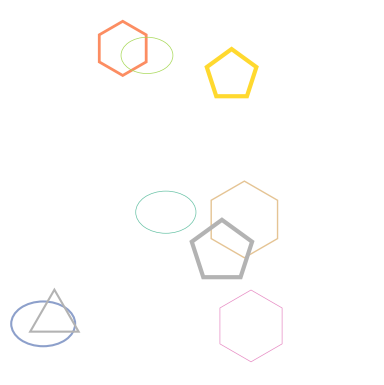[{"shape": "oval", "thickness": 0.5, "radius": 0.39, "center": [0.431, 0.449]}, {"shape": "hexagon", "thickness": 2, "radius": 0.35, "center": [0.319, 0.874]}, {"shape": "oval", "thickness": 1.5, "radius": 0.42, "center": [0.112, 0.159]}, {"shape": "hexagon", "thickness": 0.5, "radius": 0.47, "center": [0.652, 0.153]}, {"shape": "oval", "thickness": 0.5, "radius": 0.34, "center": [0.382, 0.856]}, {"shape": "pentagon", "thickness": 3, "radius": 0.34, "center": [0.602, 0.805]}, {"shape": "hexagon", "thickness": 1, "radius": 0.5, "center": [0.635, 0.43]}, {"shape": "triangle", "thickness": 1.5, "radius": 0.36, "center": [0.141, 0.175]}, {"shape": "pentagon", "thickness": 3, "radius": 0.41, "center": [0.576, 0.347]}]